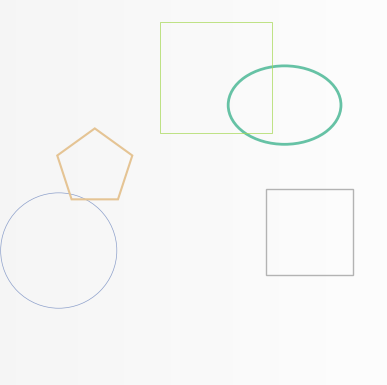[{"shape": "oval", "thickness": 2, "radius": 0.73, "center": [0.734, 0.727]}, {"shape": "circle", "thickness": 0.5, "radius": 0.75, "center": [0.152, 0.349]}, {"shape": "square", "thickness": 0.5, "radius": 0.72, "center": [0.557, 0.8]}, {"shape": "pentagon", "thickness": 1.5, "radius": 0.51, "center": [0.245, 0.565]}, {"shape": "square", "thickness": 1, "radius": 0.56, "center": [0.799, 0.397]}]